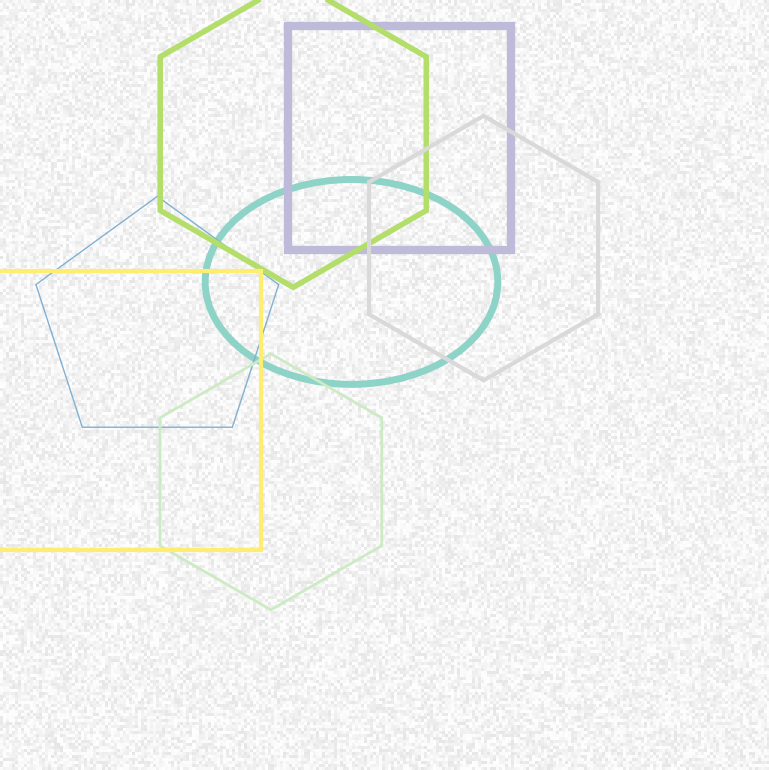[{"shape": "oval", "thickness": 2.5, "radius": 0.95, "center": [0.457, 0.634]}, {"shape": "square", "thickness": 3, "radius": 0.73, "center": [0.519, 0.821]}, {"shape": "pentagon", "thickness": 0.5, "radius": 0.83, "center": [0.204, 0.579]}, {"shape": "hexagon", "thickness": 2, "radius": 1.0, "center": [0.381, 0.826]}, {"shape": "hexagon", "thickness": 1.5, "radius": 0.86, "center": [0.628, 0.678]}, {"shape": "hexagon", "thickness": 1, "radius": 0.83, "center": [0.352, 0.374]}, {"shape": "square", "thickness": 1.5, "radius": 0.9, "center": [0.158, 0.467]}]